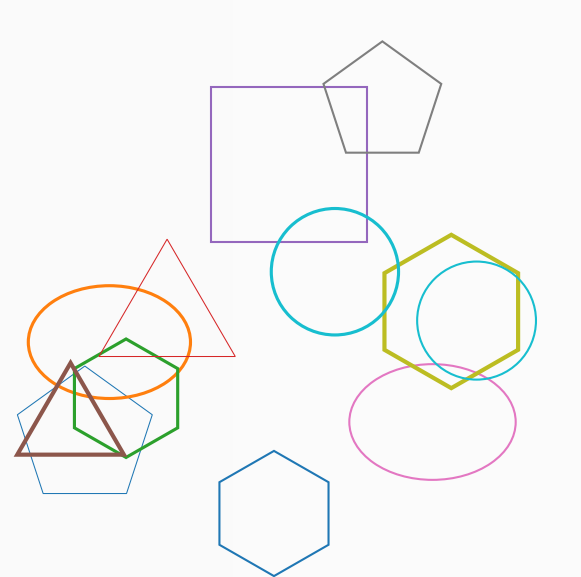[{"shape": "hexagon", "thickness": 1, "radius": 0.54, "center": [0.471, 0.11]}, {"shape": "pentagon", "thickness": 0.5, "radius": 0.61, "center": [0.146, 0.243]}, {"shape": "oval", "thickness": 1.5, "radius": 0.7, "center": [0.188, 0.407]}, {"shape": "hexagon", "thickness": 1.5, "radius": 0.51, "center": [0.217, 0.31]}, {"shape": "triangle", "thickness": 0.5, "radius": 0.68, "center": [0.287, 0.45]}, {"shape": "square", "thickness": 1, "radius": 0.67, "center": [0.497, 0.714]}, {"shape": "triangle", "thickness": 2, "radius": 0.53, "center": [0.121, 0.265]}, {"shape": "oval", "thickness": 1, "radius": 0.72, "center": [0.744, 0.268]}, {"shape": "pentagon", "thickness": 1, "radius": 0.53, "center": [0.658, 0.821]}, {"shape": "hexagon", "thickness": 2, "radius": 0.66, "center": [0.776, 0.46]}, {"shape": "circle", "thickness": 1.5, "radius": 0.55, "center": [0.576, 0.529]}, {"shape": "circle", "thickness": 1, "radius": 0.51, "center": [0.82, 0.444]}]